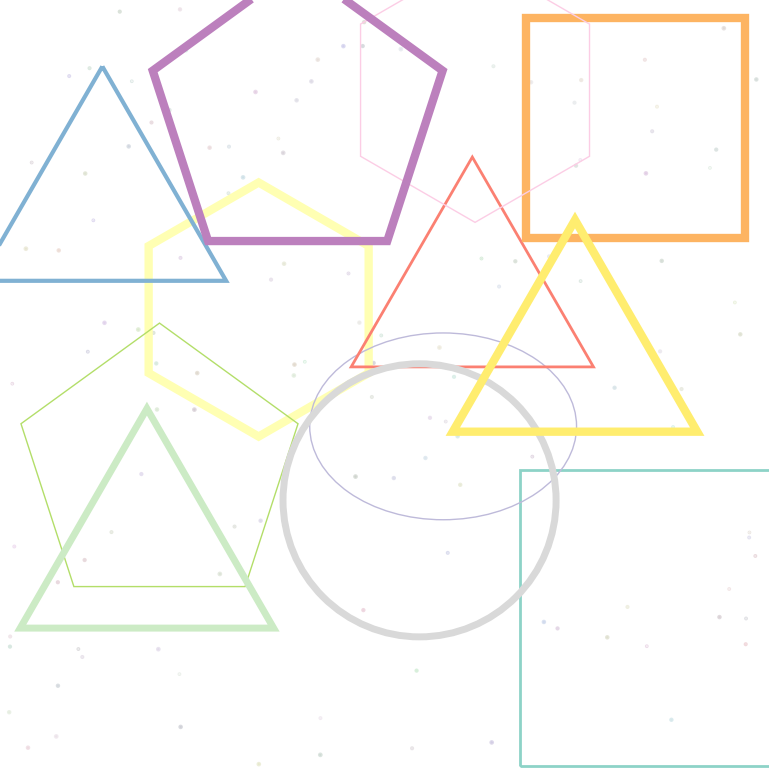[{"shape": "square", "thickness": 1, "radius": 0.96, "center": [0.867, 0.197]}, {"shape": "hexagon", "thickness": 3, "radius": 0.82, "center": [0.336, 0.598]}, {"shape": "oval", "thickness": 0.5, "radius": 0.87, "center": [0.575, 0.446]}, {"shape": "triangle", "thickness": 1, "radius": 0.91, "center": [0.613, 0.614]}, {"shape": "triangle", "thickness": 1.5, "radius": 0.93, "center": [0.133, 0.728]}, {"shape": "square", "thickness": 3, "radius": 0.71, "center": [0.825, 0.834]}, {"shape": "pentagon", "thickness": 0.5, "radius": 0.95, "center": [0.207, 0.391]}, {"shape": "hexagon", "thickness": 0.5, "radius": 0.86, "center": [0.617, 0.883]}, {"shape": "circle", "thickness": 2.5, "radius": 0.89, "center": [0.545, 0.35]}, {"shape": "pentagon", "thickness": 3, "radius": 0.99, "center": [0.387, 0.847]}, {"shape": "triangle", "thickness": 2.5, "radius": 0.95, "center": [0.191, 0.279]}, {"shape": "triangle", "thickness": 3, "radius": 0.92, "center": [0.747, 0.531]}]